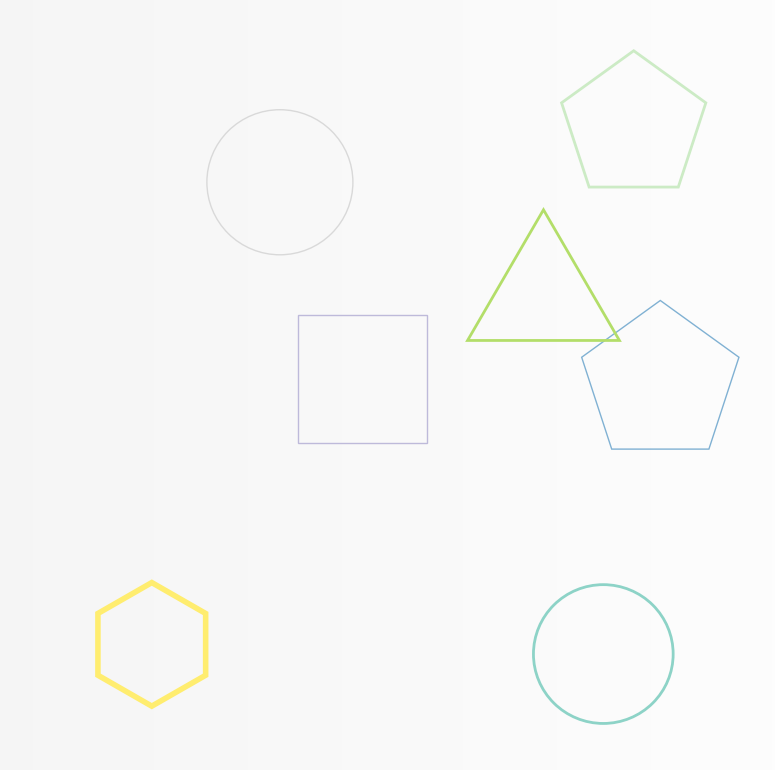[{"shape": "circle", "thickness": 1, "radius": 0.45, "center": [0.778, 0.151]}, {"shape": "square", "thickness": 0.5, "radius": 0.42, "center": [0.468, 0.508]}, {"shape": "pentagon", "thickness": 0.5, "radius": 0.53, "center": [0.852, 0.503]}, {"shape": "triangle", "thickness": 1, "radius": 0.57, "center": [0.701, 0.614]}, {"shape": "circle", "thickness": 0.5, "radius": 0.47, "center": [0.361, 0.763]}, {"shape": "pentagon", "thickness": 1, "radius": 0.49, "center": [0.818, 0.836]}, {"shape": "hexagon", "thickness": 2, "radius": 0.4, "center": [0.196, 0.163]}]